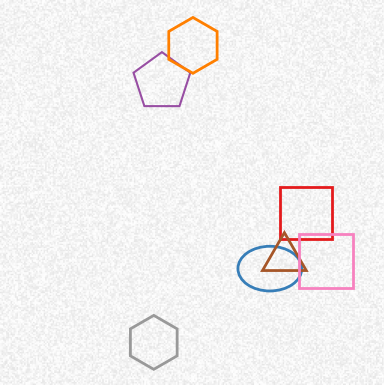[{"shape": "square", "thickness": 2, "radius": 0.34, "center": [0.795, 0.446]}, {"shape": "oval", "thickness": 2, "radius": 0.41, "center": [0.701, 0.302]}, {"shape": "pentagon", "thickness": 1.5, "radius": 0.39, "center": [0.421, 0.787]}, {"shape": "hexagon", "thickness": 2, "radius": 0.36, "center": [0.501, 0.882]}, {"shape": "triangle", "thickness": 2, "radius": 0.33, "center": [0.739, 0.33]}, {"shape": "square", "thickness": 2, "radius": 0.35, "center": [0.847, 0.322]}, {"shape": "hexagon", "thickness": 2, "radius": 0.35, "center": [0.399, 0.111]}]